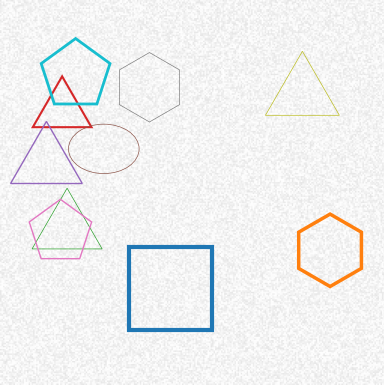[{"shape": "square", "thickness": 3, "radius": 0.54, "center": [0.443, 0.25]}, {"shape": "hexagon", "thickness": 2.5, "radius": 0.47, "center": [0.857, 0.35]}, {"shape": "triangle", "thickness": 0.5, "radius": 0.53, "center": [0.174, 0.406]}, {"shape": "triangle", "thickness": 1.5, "radius": 0.44, "center": [0.161, 0.714]}, {"shape": "triangle", "thickness": 1, "radius": 0.54, "center": [0.121, 0.577]}, {"shape": "oval", "thickness": 0.5, "radius": 0.46, "center": [0.27, 0.613]}, {"shape": "pentagon", "thickness": 1, "radius": 0.43, "center": [0.157, 0.397]}, {"shape": "hexagon", "thickness": 0.5, "radius": 0.45, "center": [0.388, 0.773]}, {"shape": "triangle", "thickness": 0.5, "radius": 0.55, "center": [0.785, 0.756]}, {"shape": "pentagon", "thickness": 2, "radius": 0.47, "center": [0.196, 0.806]}]